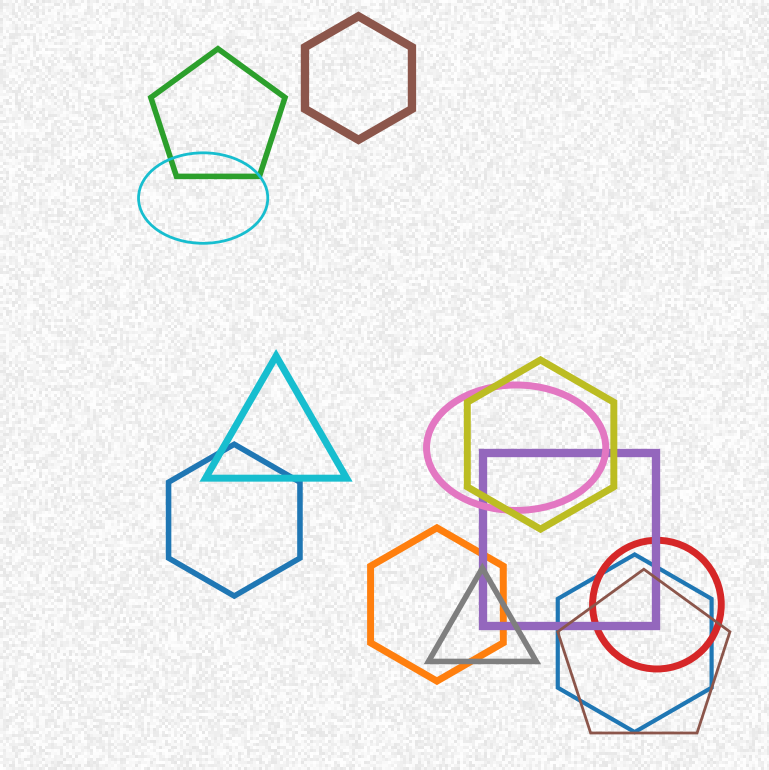[{"shape": "hexagon", "thickness": 2, "radius": 0.49, "center": [0.304, 0.324]}, {"shape": "hexagon", "thickness": 1.5, "radius": 0.58, "center": [0.824, 0.165]}, {"shape": "hexagon", "thickness": 2.5, "radius": 0.5, "center": [0.567, 0.215]}, {"shape": "pentagon", "thickness": 2, "radius": 0.46, "center": [0.283, 0.845]}, {"shape": "circle", "thickness": 2.5, "radius": 0.42, "center": [0.853, 0.215]}, {"shape": "square", "thickness": 3, "radius": 0.56, "center": [0.74, 0.3]}, {"shape": "hexagon", "thickness": 3, "radius": 0.4, "center": [0.466, 0.899]}, {"shape": "pentagon", "thickness": 1, "radius": 0.59, "center": [0.836, 0.143]}, {"shape": "oval", "thickness": 2.5, "radius": 0.58, "center": [0.67, 0.419]}, {"shape": "triangle", "thickness": 2, "radius": 0.4, "center": [0.626, 0.181]}, {"shape": "hexagon", "thickness": 2.5, "radius": 0.55, "center": [0.702, 0.423]}, {"shape": "triangle", "thickness": 2.5, "radius": 0.53, "center": [0.359, 0.432]}, {"shape": "oval", "thickness": 1, "radius": 0.42, "center": [0.264, 0.743]}]